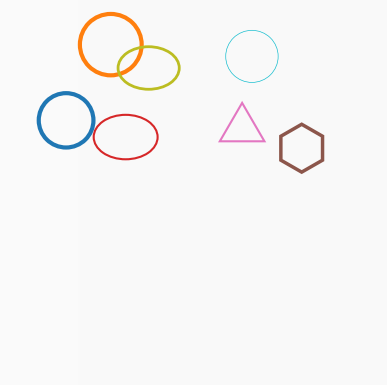[{"shape": "circle", "thickness": 3, "radius": 0.35, "center": [0.171, 0.687]}, {"shape": "circle", "thickness": 3, "radius": 0.4, "center": [0.286, 0.884]}, {"shape": "oval", "thickness": 1.5, "radius": 0.41, "center": [0.324, 0.644]}, {"shape": "hexagon", "thickness": 2.5, "radius": 0.31, "center": [0.779, 0.615]}, {"shape": "triangle", "thickness": 1.5, "radius": 0.33, "center": [0.625, 0.666]}, {"shape": "oval", "thickness": 2, "radius": 0.39, "center": [0.384, 0.823]}, {"shape": "circle", "thickness": 0.5, "radius": 0.34, "center": [0.65, 0.854]}]